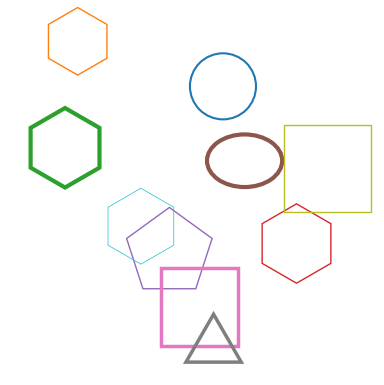[{"shape": "circle", "thickness": 1.5, "radius": 0.43, "center": [0.579, 0.776]}, {"shape": "hexagon", "thickness": 1, "radius": 0.44, "center": [0.202, 0.893]}, {"shape": "hexagon", "thickness": 3, "radius": 0.52, "center": [0.169, 0.616]}, {"shape": "hexagon", "thickness": 1, "radius": 0.52, "center": [0.77, 0.367]}, {"shape": "pentagon", "thickness": 1, "radius": 0.58, "center": [0.44, 0.344]}, {"shape": "oval", "thickness": 3, "radius": 0.49, "center": [0.635, 0.582]}, {"shape": "square", "thickness": 2.5, "radius": 0.5, "center": [0.518, 0.203]}, {"shape": "triangle", "thickness": 2.5, "radius": 0.41, "center": [0.555, 0.101]}, {"shape": "square", "thickness": 1, "radius": 0.57, "center": [0.85, 0.562]}, {"shape": "hexagon", "thickness": 0.5, "radius": 0.49, "center": [0.366, 0.412]}]